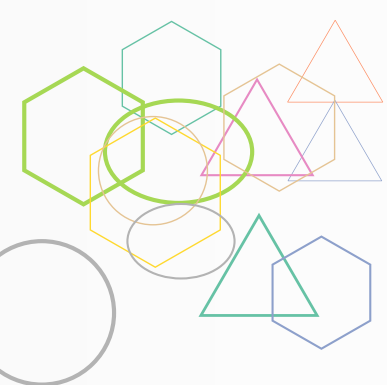[{"shape": "triangle", "thickness": 2, "radius": 0.87, "center": [0.668, 0.267]}, {"shape": "hexagon", "thickness": 1, "radius": 0.73, "center": [0.443, 0.798]}, {"shape": "triangle", "thickness": 0.5, "radius": 0.71, "center": [0.865, 0.806]}, {"shape": "hexagon", "thickness": 1.5, "radius": 0.73, "center": [0.829, 0.24]}, {"shape": "triangle", "thickness": 0.5, "radius": 0.7, "center": [0.864, 0.6]}, {"shape": "triangle", "thickness": 1.5, "radius": 0.83, "center": [0.663, 0.628]}, {"shape": "hexagon", "thickness": 3, "radius": 0.88, "center": [0.216, 0.646]}, {"shape": "oval", "thickness": 3, "radius": 0.95, "center": [0.461, 0.606]}, {"shape": "hexagon", "thickness": 1, "radius": 0.97, "center": [0.401, 0.5]}, {"shape": "circle", "thickness": 1, "radius": 0.7, "center": [0.395, 0.557]}, {"shape": "hexagon", "thickness": 1, "radius": 0.82, "center": [0.721, 0.669]}, {"shape": "oval", "thickness": 1.5, "radius": 0.69, "center": [0.467, 0.373]}, {"shape": "circle", "thickness": 3, "radius": 0.93, "center": [0.108, 0.187]}]